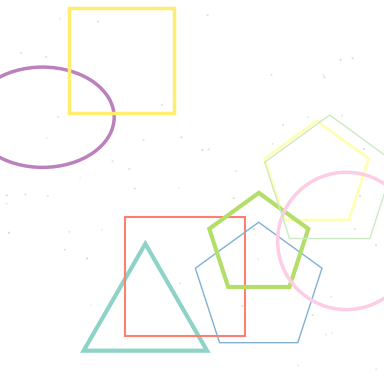[{"shape": "triangle", "thickness": 3, "radius": 0.93, "center": [0.377, 0.182]}, {"shape": "pentagon", "thickness": 2, "radius": 0.71, "center": [0.823, 0.544]}, {"shape": "square", "thickness": 1.5, "radius": 0.77, "center": [0.48, 0.282]}, {"shape": "pentagon", "thickness": 1, "radius": 0.86, "center": [0.672, 0.25]}, {"shape": "pentagon", "thickness": 3, "radius": 0.68, "center": [0.672, 0.364]}, {"shape": "circle", "thickness": 2.5, "radius": 0.89, "center": [0.899, 0.374]}, {"shape": "oval", "thickness": 2.5, "radius": 0.93, "center": [0.111, 0.695]}, {"shape": "pentagon", "thickness": 1, "radius": 0.89, "center": [0.856, 0.524]}, {"shape": "square", "thickness": 2.5, "radius": 0.69, "center": [0.316, 0.843]}]